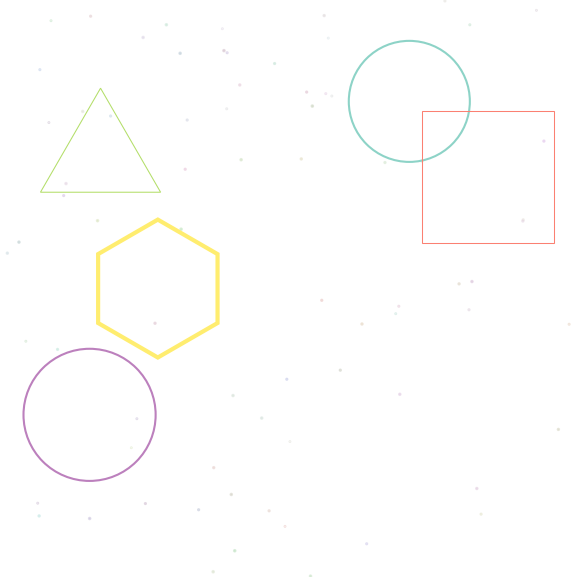[{"shape": "circle", "thickness": 1, "radius": 0.52, "center": [0.709, 0.824]}, {"shape": "square", "thickness": 0.5, "radius": 0.57, "center": [0.844, 0.692]}, {"shape": "triangle", "thickness": 0.5, "radius": 0.6, "center": [0.174, 0.726]}, {"shape": "circle", "thickness": 1, "radius": 0.57, "center": [0.155, 0.281]}, {"shape": "hexagon", "thickness": 2, "radius": 0.6, "center": [0.273, 0.499]}]